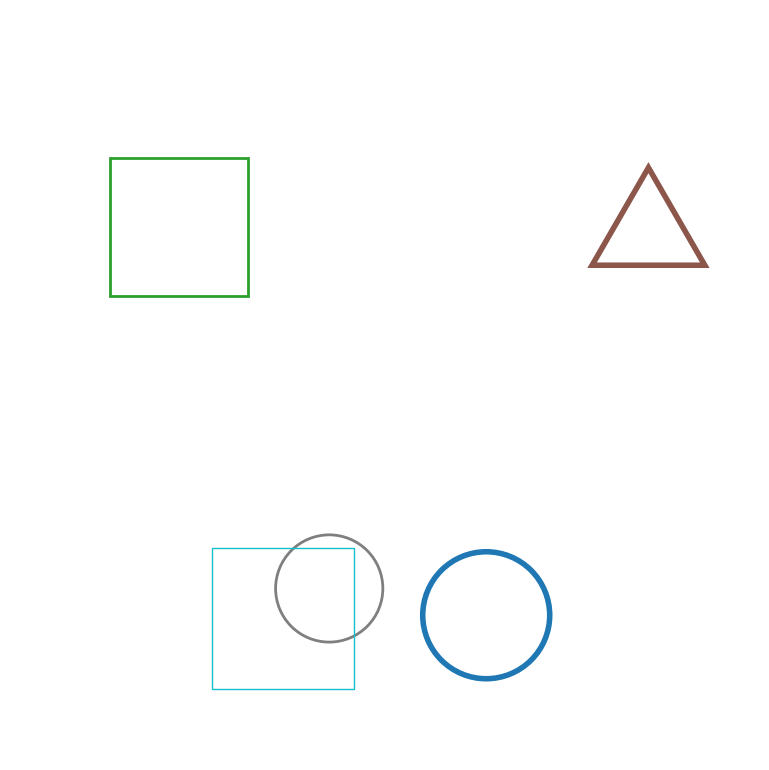[{"shape": "circle", "thickness": 2, "radius": 0.41, "center": [0.631, 0.201]}, {"shape": "square", "thickness": 1, "radius": 0.45, "center": [0.232, 0.706]}, {"shape": "triangle", "thickness": 2, "radius": 0.42, "center": [0.842, 0.698]}, {"shape": "circle", "thickness": 1, "radius": 0.35, "center": [0.428, 0.236]}, {"shape": "square", "thickness": 0.5, "radius": 0.46, "center": [0.367, 0.197]}]